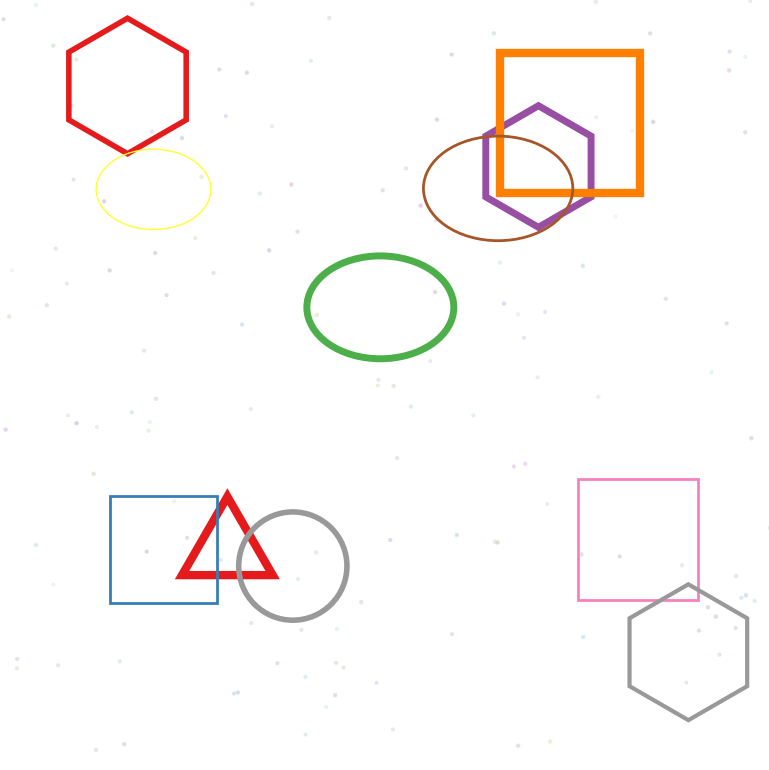[{"shape": "hexagon", "thickness": 2, "radius": 0.44, "center": [0.166, 0.888]}, {"shape": "triangle", "thickness": 3, "radius": 0.34, "center": [0.295, 0.287]}, {"shape": "square", "thickness": 1, "radius": 0.35, "center": [0.212, 0.286]}, {"shape": "oval", "thickness": 2.5, "radius": 0.48, "center": [0.494, 0.601]}, {"shape": "hexagon", "thickness": 2.5, "radius": 0.39, "center": [0.699, 0.784]}, {"shape": "square", "thickness": 3, "radius": 0.46, "center": [0.74, 0.84]}, {"shape": "oval", "thickness": 0.5, "radius": 0.37, "center": [0.199, 0.754]}, {"shape": "oval", "thickness": 1, "radius": 0.49, "center": [0.647, 0.755]}, {"shape": "square", "thickness": 1, "radius": 0.39, "center": [0.829, 0.299]}, {"shape": "circle", "thickness": 2, "radius": 0.35, "center": [0.38, 0.265]}, {"shape": "hexagon", "thickness": 1.5, "radius": 0.44, "center": [0.894, 0.153]}]